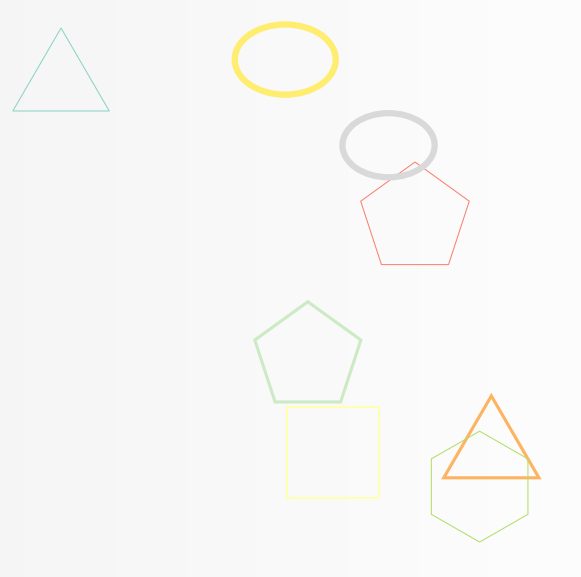[{"shape": "triangle", "thickness": 0.5, "radius": 0.48, "center": [0.105, 0.855]}, {"shape": "square", "thickness": 1, "radius": 0.39, "center": [0.573, 0.215]}, {"shape": "pentagon", "thickness": 0.5, "radius": 0.49, "center": [0.714, 0.62]}, {"shape": "triangle", "thickness": 1.5, "radius": 0.47, "center": [0.845, 0.219]}, {"shape": "hexagon", "thickness": 0.5, "radius": 0.48, "center": [0.825, 0.157]}, {"shape": "oval", "thickness": 3, "radius": 0.4, "center": [0.668, 0.748]}, {"shape": "pentagon", "thickness": 1.5, "radius": 0.48, "center": [0.53, 0.381]}, {"shape": "oval", "thickness": 3, "radius": 0.43, "center": [0.491, 0.896]}]